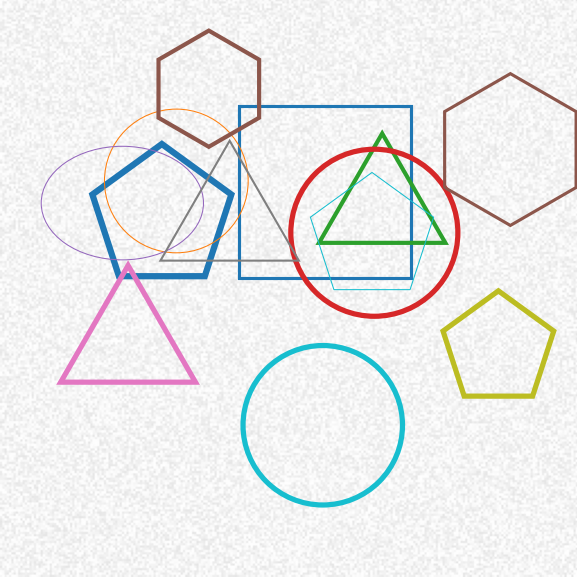[{"shape": "square", "thickness": 1.5, "radius": 0.74, "center": [0.563, 0.666]}, {"shape": "pentagon", "thickness": 3, "radius": 0.63, "center": [0.28, 0.623]}, {"shape": "circle", "thickness": 0.5, "radius": 0.62, "center": [0.305, 0.686]}, {"shape": "triangle", "thickness": 2, "radius": 0.63, "center": [0.662, 0.642]}, {"shape": "circle", "thickness": 2.5, "radius": 0.72, "center": [0.648, 0.596]}, {"shape": "oval", "thickness": 0.5, "radius": 0.7, "center": [0.212, 0.647]}, {"shape": "hexagon", "thickness": 1.5, "radius": 0.66, "center": [0.884, 0.74]}, {"shape": "hexagon", "thickness": 2, "radius": 0.5, "center": [0.362, 0.846]}, {"shape": "triangle", "thickness": 2.5, "radius": 0.67, "center": [0.222, 0.405]}, {"shape": "triangle", "thickness": 1, "radius": 0.69, "center": [0.398, 0.617]}, {"shape": "pentagon", "thickness": 2.5, "radius": 0.5, "center": [0.863, 0.395]}, {"shape": "circle", "thickness": 2.5, "radius": 0.69, "center": [0.559, 0.263]}, {"shape": "pentagon", "thickness": 0.5, "radius": 0.56, "center": [0.644, 0.588]}]